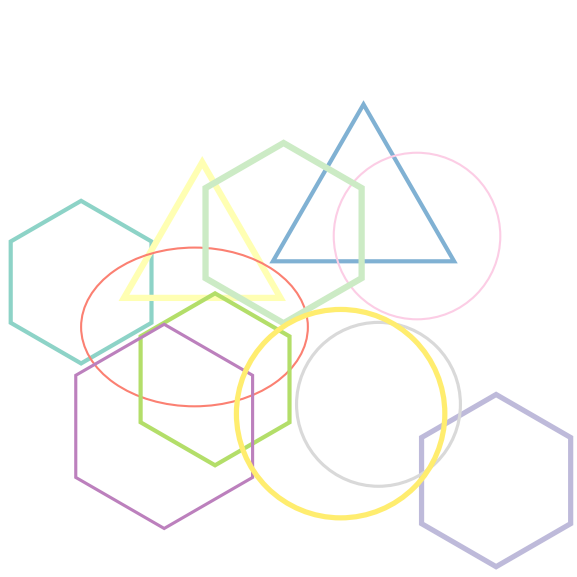[{"shape": "hexagon", "thickness": 2, "radius": 0.7, "center": [0.14, 0.511]}, {"shape": "triangle", "thickness": 3, "radius": 0.78, "center": [0.35, 0.562]}, {"shape": "hexagon", "thickness": 2.5, "radius": 0.75, "center": [0.859, 0.167]}, {"shape": "oval", "thickness": 1, "radius": 0.98, "center": [0.337, 0.433]}, {"shape": "triangle", "thickness": 2, "radius": 0.91, "center": [0.629, 0.637]}, {"shape": "hexagon", "thickness": 2, "radius": 0.74, "center": [0.372, 0.342]}, {"shape": "circle", "thickness": 1, "radius": 0.72, "center": [0.722, 0.59]}, {"shape": "circle", "thickness": 1.5, "radius": 0.71, "center": [0.655, 0.299]}, {"shape": "hexagon", "thickness": 1.5, "radius": 0.88, "center": [0.284, 0.261]}, {"shape": "hexagon", "thickness": 3, "radius": 0.78, "center": [0.491, 0.595]}, {"shape": "circle", "thickness": 2.5, "radius": 0.9, "center": [0.59, 0.283]}]